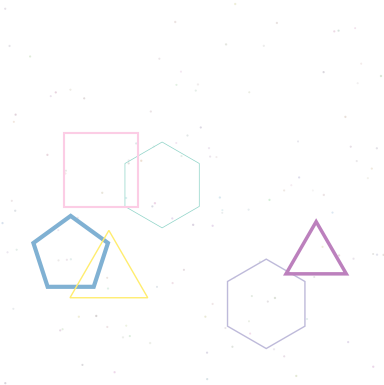[{"shape": "hexagon", "thickness": 0.5, "radius": 0.56, "center": [0.421, 0.52]}, {"shape": "hexagon", "thickness": 1, "radius": 0.58, "center": [0.692, 0.211]}, {"shape": "pentagon", "thickness": 3, "radius": 0.51, "center": [0.184, 0.337]}, {"shape": "square", "thickness": 1.5, "radius": 0.48, "center": [0.263, 0.558]}, {"shape": "triangle", "thickness": 2.5, "radius": 0.45, "center": [0.821, 0.334]}, {"shape": "triangle", "thickness": 1, "radius": 0.58, "center": [0.283, 0.285]}]